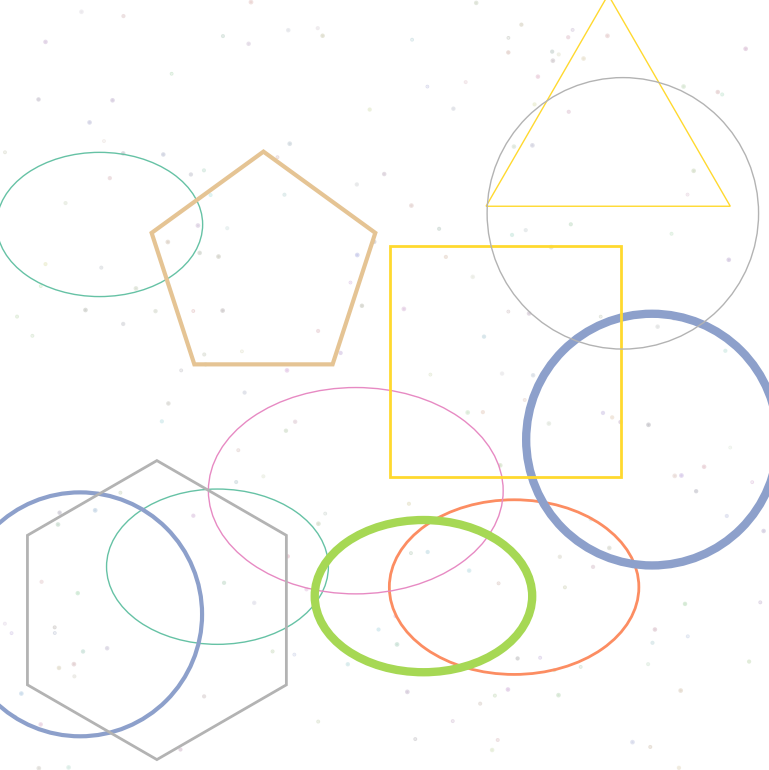[{"shape": "oval", "thickness": 0.5, "radius": 0.72, "center": [0.282, 0.264]}, {"shape": "oval", "thickness": 0.5, "radius": 0.67, "center": [0.129, 0.708]}, {"shape": "oval", "thickness": 1, "radius": 0.81, "center": [0.668, 0.238]}, {"shape": "circle", "thickness": 3, "radius": 0.82, "center": [0.847, 0.429]}, {"shape": "circle", "thickness": 1.5, "radius": 0.79, "center": [0.104, 0.202]}, {"shape": "oval", "thickness": 0.5, "radius": 0.96, "center": [0.462, 0.363]}, {"shape": "oval", "thickness": 3, "radius": 0.71, "center": [0.55, 0.226]}, {"shape": "square", "thickness": 1, "radius": 0.75, "center": [0.656, 0.53]}, {"shape": "triangle", "thickness": 0.5, "radius": 0.92, "center": [0.79, 0.824]}, {"shape": "pentagon", "thickness": 1.5, "radius": 0.76, "center": [0.342, 0.65]}, {"shape": "circle", "thickness": 0.5, "radius": 0.88, "center": [0.809, 0.723]}, {"shape": "hexagon", "thickness": 1, "radius": 0.97, "center": [0.204, 0.208]}]